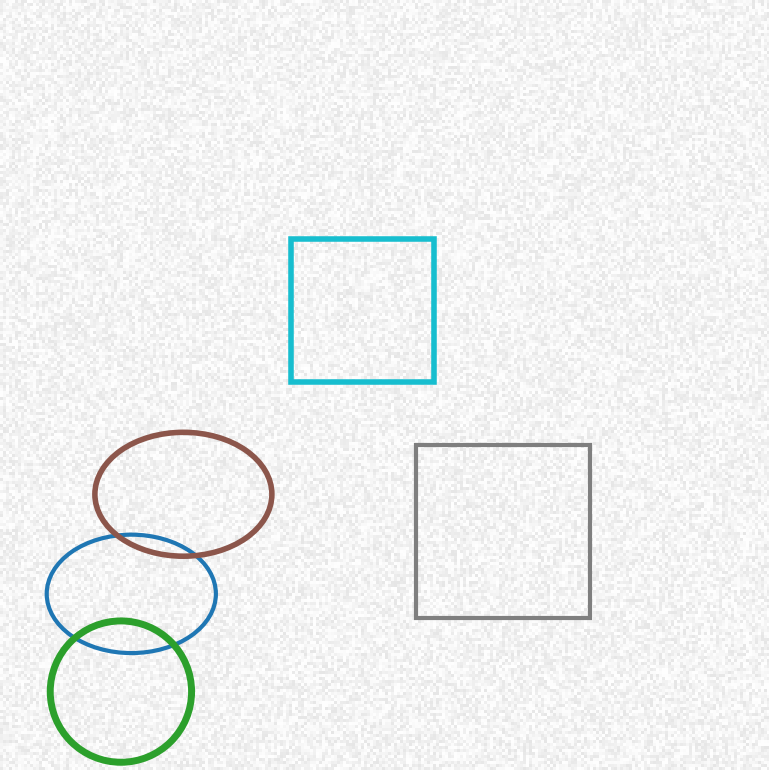[{"shape": "oval", "thickness": 1.5, "radius": 0.55, "center": [0.171, 0.229]}, {"shape": "circle", "thickness": 2.5, "radius": 0.46, "center": [0.157, 0.102]}, {"shape": "oval", "thickness": 2, "radius": 0.57, "center": [0.238, 0.358]}, {"shape": "square", "thickness": 1.5, "radius": 0.56, "center": [0.653, 0.309]}, {"shape": "square", "thickness": 2, "radius": 0.46, "center": [0.47, 0.597]}]